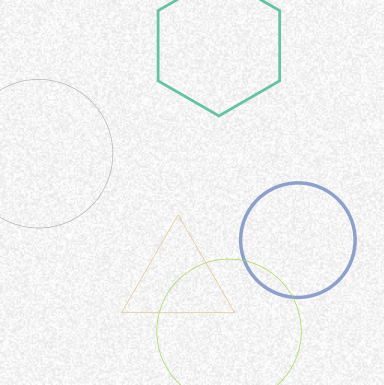[{"shape": "hexagon", "thickness": 2, "radius": 0.91, "center": [0.569, 0.881]}, {"shape": "circle", "thickness": 2.5, "radius": 0.74, "center": [0.774, 0.376]}, {"shape": "circle", "thickness": 0.5, "radius": 0.94, "center": [0.595, 0.139]}, {"shape": "triangle", "thickness": 0.5, "radius": 0.85, "center": [0.463, 0.273]}, {"shape": "circle", "thickness": 0.5, "radius": 0.97, "center": [0.1, 0.601]}]